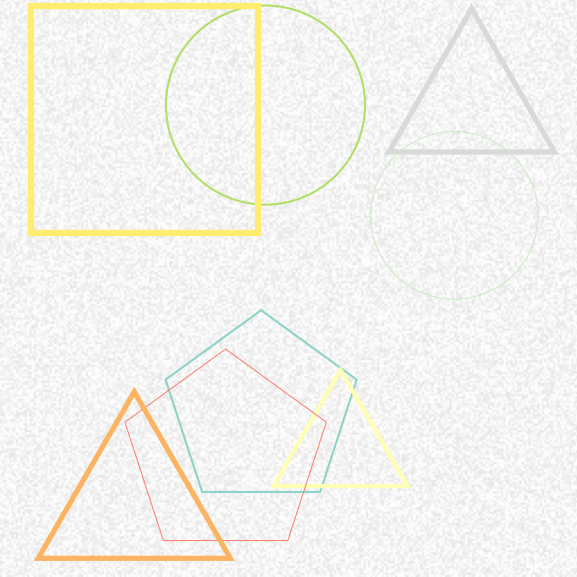[{"shape": "pentagon", "thickness": 1, "radius": 0.87, "center": [0.452, 0.288]}, {"shape": "triangle", "thickness": 2, "radius": 0.67, "center": [0.59, 0.224]}, {"shape": "pentagon", "thickness": 0.5, "radius": 0.92, "center": [0.391, 0.211]}, {"shape": "triangle", "thickness": 2.5, "radius": 0.96, "center": [0.233, 0.128]}, {"shape": "circle", "thickness": 1, "radius": 0.86, "center": [0.46, 0.817]}, {"shape": "triangle", "thickness": 2.5, "radius": 0.83, "center": [0.817, 0.819]}, {"shape": "circle", "thickness": 0.5, "radius": 0.73, "center": [0.787, 0.626]}, {"shape": "square", "thickness": 3, "radius": 0.98, "center": [0.25, 0.792]}]